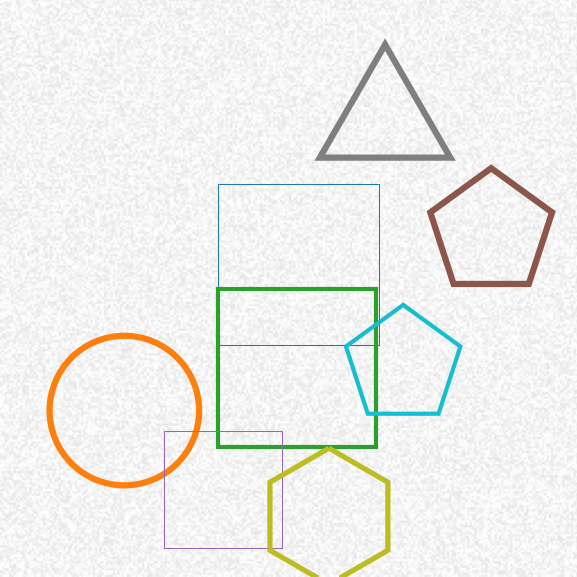[{"shape": "square", "thickness": 0.5, "radius": 0.7, "center": [0.517, 0.541]}, {"shape": "circle", "thickness": 3, "radius": 0.65, "center": [0.215, 0.288]}, {"shape": "square", "thickness": 2, "radius": 0.68, "center": [0.514, 0.362]}, {"shape": "square", "thickness": 0.5, "radius": 0.51, "center": [0.386, 0.152]}, {"shape": "pentagon", "thickness": 3, "radius": 0.55, "center": [0.851, 0.597]}, {"shape": "triangle", "thickness": 3, "radius": 0.65, "center": [0.667, 0.791]}, {"shape": "hexagon", "thickness": 2.5, "radius": 0.59, "center": [0.57, 0.105]}, {"shape": "pentagon", "thickness": 2, "radius": 0.52, "center": [0.698, 0.367]}]